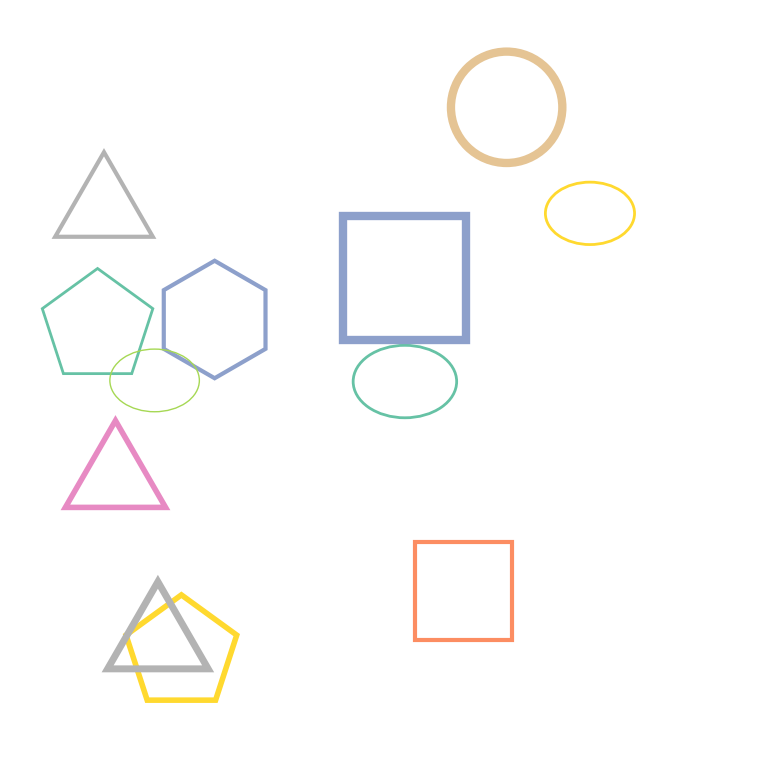[{"shape": "pentagon", "thickness": 1, "radius": 0.38, "center": [0.127, 0.576]}, {"shape": "oval", "thickness": 1, "radius": 0.34, "center": [0.526, 0.504]}, {"shape": "square", "thickness": 1.5, "radius": 0.32, "center": [0.602, 0.233]}, {"shape": "square", "thickness": 3, "radius": 0.4, "center": [0.525, 0.639]}, {"shape": "hexagon", "thickness": 1.5, "radius": 0.38, "center": [0.279, 0.585]}, {"shape": "triangle", "thickness": 2, "radius": 0.38, "center": [0.15, 0.379]}, {"shape": "oval", "thickness": 0.5, "radius": 0.29, "center": [0.201, 0.506]}, {"shape": "pentagon", "thickness": 2, "radius": 0.38, "center": [0.236, 0.152]}, {"shape": "oval", "thickness": 1, "radius": 0.29, "center": [0.766, 0.723]}, {"shape": "circle", "thickness": 3, "radius": 0.36, "center": [0.658, 0.861]}, {"shape": "triangle", "thickness": 2.5, "radius": 0.38, "center": [0.205, 0.169]}, {"shape": "triangle", "thickness": 1.5, "radius": 0.37, "center": [0.135, 0.729]}]